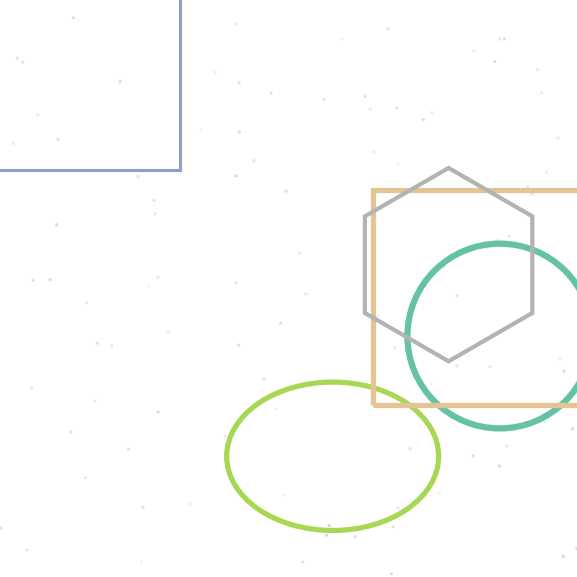[{"shape": "circle", "thickness": 3, "radius": 0.8, "center": [0.865, 0.417]}, {"shape": "square", "thickness": 1.5, "radius": 0.8, "center": [0.15, 0.865]}, {"shape": "oval", "thickness": 2.5, "radius": 0.92, "center": [0.576, 0.209]}, {"shape": "square", "thickness": 2.5, "radius": 0.93, "center": [0.831, 0.484]}, {"shape": "hexagon", "thickness": 2, "radius": 0.84, "center": [0.777, 0.541]}]